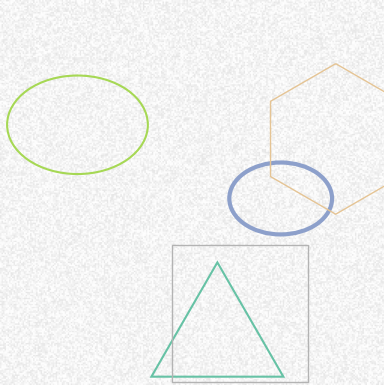[{"shape": "triangle", "thickness": 1.5, "radius": 0.99, "center": [0.565, 0.121]}, {"shape": "oval", "thickness": 3, "radius": 0.67, "center": [0.729, 0.484]}, {"shape": "oval", "thickness": 1.5, "radius": 0.91, "center": [0.201, 0.676]}, {"shape": "hexagon", "thickness": 1, "radius": 0.98, "center": [0.872, 0.639]}, {"shape": "square", "thickness": 1, "radius": 0.89, "center": [0.623, 0.186]}]